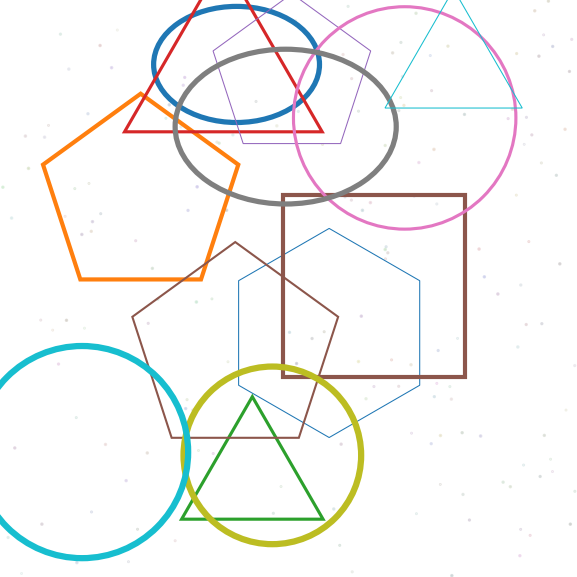[{"shape": "hexagon", "thickness": 0.5, "radius": 0.91, "center": [0.57, 0.423]}, {"shape": "oval", "thickness": 2.5, "radius": 0.72, "center": [0.41, 0.888]}, {"shape": "pentagon", "thickness": 2, "radius": 0.89, "center": [0.244, 0.659]}, {"shape": "triangle", "thickness": 1.5, "radius": 0.71, "center": [0.437, 0.171]}, {"shape": "triangle", "thickness": 1.5, "radius": 0.99, "center": [0.387, 0.87]}, {"shape": "pentagon", "thickness": 0.5, "radius": 0.72, "center": [0.505, 0.867]}, {"shape": "pentagon", "thickness": 1, "radius": 0.94, "center": [0.407, 0.393]}, {"shape": "square", "thickness": 2, "radius": 0.79, "center": [0.648, 0.503]}, {"shape": "circle", "thickness": 1.5, "radius": 0.96, "center": [0.701, 0.795]}, {"shape": "oval", "thickness": 2.5, "radius": 0.96, "center": [0.495, 0.78]}, {"shape": "circle", "thickness": 3, "radius": 0.77, "center": [0.472, 0.211]}, {"shape": "circle", "thickness": 3, "radius": 0.92, "center": [0.142, 0.216]}, {"shape": "triangle", "thickness": 0.5, "radius": 0.69, "center": [0.785, 0.881]}]